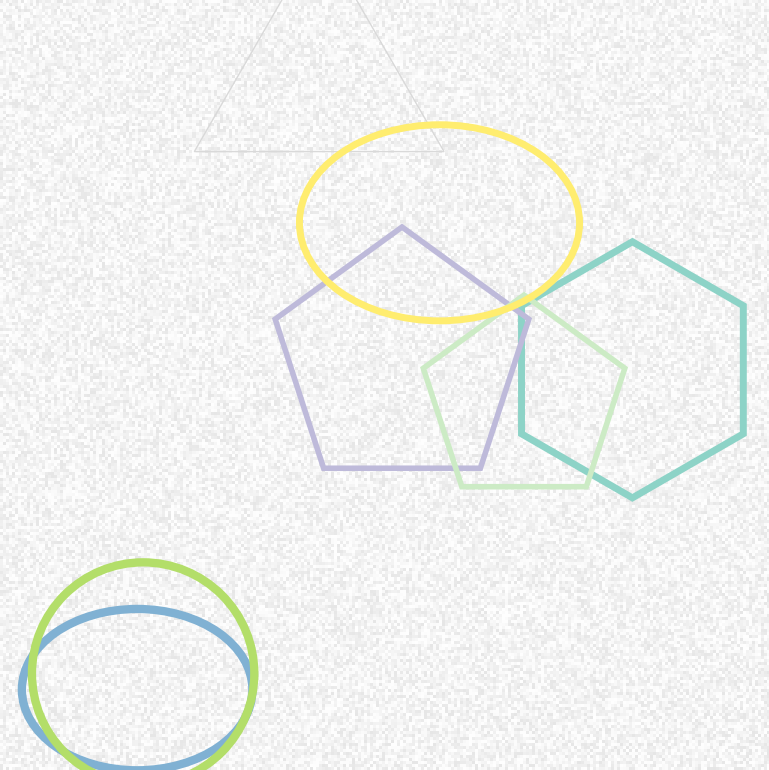[{"shape": "hexagon", "thickness": 2.5, "radius": 0.83, "center": [0.821, 0.52]}, {"shape": "pentagon", "thickness": 2, "radius": 0.87, "center": [0.522, 0.532]}, {"shape": "oval", "thickness": 3, "radius": 0.75, "center": [0.178, 0.104]}, {"shape": "circle", "thickness": 3, "radius": 0.72, "center": [0.186, 0.125]}, {"shape": "triangle", "thickness": 0.5, "radius": 0.94, "center": [0.415, 0.897]}, {"shape": "pentagon", "thickness": 2, "radius": 0.69, "center": [0.681, 0.479]}, {"shape": "oval", "thickness": 2.5, "radius": 0.91, "center": [0.571, 0.711]}]